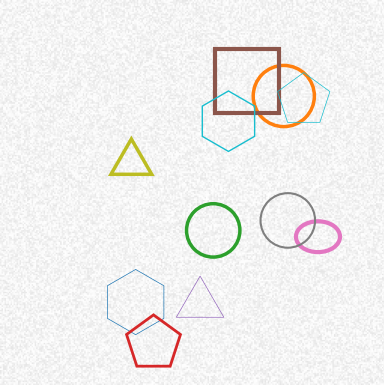[{"shape": "hexagon", "thickness": 0.5, "radius": 0.42, "center": [0.352, 0.215]}, {"shape": "circle", "thickness": 2.5, "radius": 0.4, "center": [0.737, 0.751]}, {"shape": "circle", "thickness": 2.5, "radius": 0.35, "center": [0.554, 0.402]}, {"shape": "pentagon", "thickness": 2, "radius": 0.37, "center": [0.399, 0.108]}, {"shape": "triangle", "thickness": 0.5, "radius": 0.36, "center": [0.52, 0.212]}, {"shape": "square", "thickness": 3, "radius": 0.42, "center": [0.641, 0.789]}, {"shape": "oval", "thickness": 3, "radius": 0.29, "center": [0.826, 0.385]}, {"shape": "circle", "thickness": 1.5, "radius": 0.35, "center": [0.748, 0.427]}, {"shape": "triangle", "thickness": 2.5, "radius": 0.31, "center": [0.341, 0.578]}, {"shape": "hexagon", "thickness": 1, "radius": 0.39, "center": [0.593, 0.685]}, {"shape": "pentagon", "thickness": 0.5, "radius": 0.36, "center": [0.789, 0.74]}]